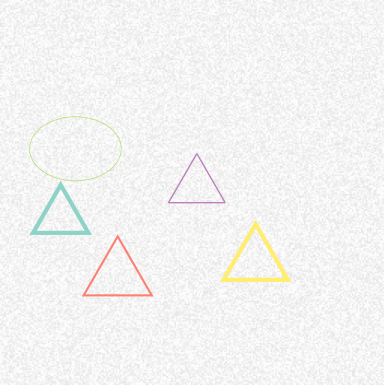[{"shape": "triangle", "thickness": 3, "radius": 0.41, "center": [0.158, 0.437]}, {"shape": "triangle", "thickness": 1.5, "radius": 0.51, "center": [0.306, 0.284]}, {"shape": "oval", "thickness": 0.5, "radius": 0.59, "center": [0.196, 0.614]}, {"shape": "triangle", "thickness": 1, "radius": 0.43, "center": [0.511, 0.516]}, {"shape": "triangle", "thickness": 3, "radius": 0.48, "center": [0.664, 0.321]}]